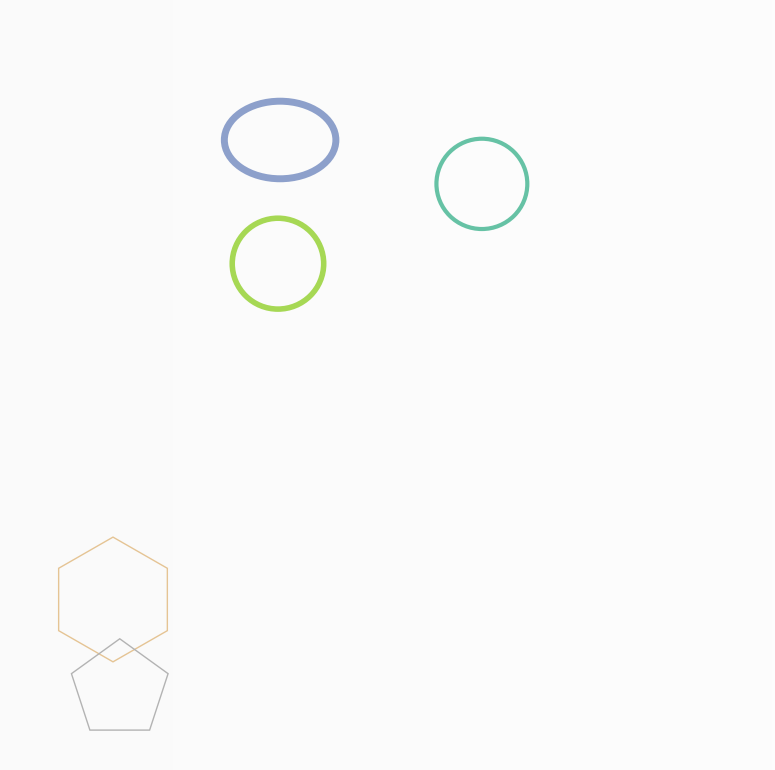[{"shape": "circle", "thickness": 1.5, "radius": 0.29, "center": [0.622, 0.761]}, {"shape": "oval", "thickness": 2.5, "radius": 0.36, "center": [0.361, 0.818]}, {"shape": "circle", "thickness": 2, "radius": 0.3, "center": [0.359, 0.658]}, {"shape": "hexagon", "thickness": 0.5, "radius": 0.4, "center": [0.146, 0.221]}, {"shape": "pentagon", "thickness": 0.5, "radius": 0.33, "center": [0.155, 0.105]}]